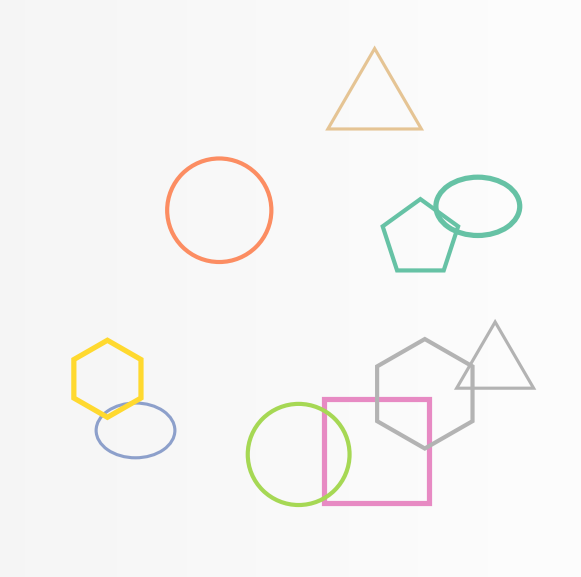[{"shape": "oval", "thickness": 2.5, "radius": 0.36, "center": [0.822, 0.642]}, {"shape": "pentagon", "thickness": 2, "radius": 0.34, "center": [0.723, 0.586]}, {"shape": "circle", "thickness": 2, "radius": 0.45, "center": [0.377, 0.635]}, {"shape": "oval", "thickness": 1.5, "radius": 0.34, "center": [0.233, 0.254]}, {"shape": "square", "thickness": 2.5, "radius": 0.45, "center": [0.648, 0.218]}, {"shape": "circle", "thickness": 2, "radius": 0.44, "center": [0.514, 0.212]}, {"shape": "hexagon", "thickness": 2.5, "radius": 0.33, "center": [0.185, 0.343]}, {"shape": "triangle", "thickness": 1.5, "radius": 0.46, "center": [0.645, 0.822]}, {"shape": "triangle", "thickness": 1.5, "radius": 0.38, "center": [0.852, 0.365]}, {"shape": "hexagon", "thickness": 2, "radius": 0.47, "center": [0.731, 0.317]}]